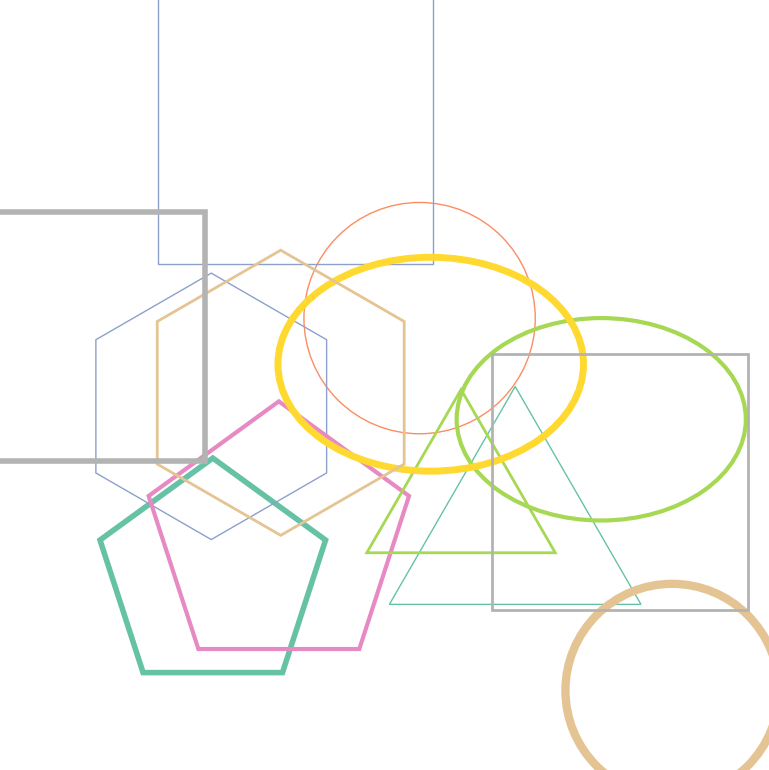[{"shape": "pentagon", "thickness": 2, "radius": 0.77, "center": [0.276, 0.251]}, {"shape": "triangle", "thickness": 0.5, "radius": 0.94, "center": [0.669, 0.309]}, {"shape": "circle", "thickness": 0.5, "radius": 0.75, "center": [0.545, 0.587]}, {"shape": "square", "thickness": 0.5, "radius": 0.89, "center": [0.384, 0.836]}, {"shape": "hexagon", "thickness": 0.5, "radius": 0.87, "center": [0.274, 0.472]}, {"shape": "pentagon", "thickness": 1.5, "radius": 0.89, "center": [0.362, 0.301]}, {"shape": "triangle", "thickness": 1, "radius": 0.71, "center": [0.599, 0.353]}, {"shape": "oval", "thickness": 1.5, "radius": 0.94, "center": [0.781, 0.455]}, {"shape": "oval", "thickness": 2.5, "radius": 0.99, "center": [0.559, 0.527]}, {"shape": "circle", "thickness": 3, "radius": 0.69, "center": [0.873, 0.103]}, {"shape": "hexagon", "thickness": 1, "radius": 0.93, "center": [0.365, 0.49]}, {"shape": "square", "thickness": 2, "radius": 0.81, "center": [0.105, 0.563]}, {"shape": "square", "thickness": 1, "radius": 0.83, "center": [0.806, 0.374]}]